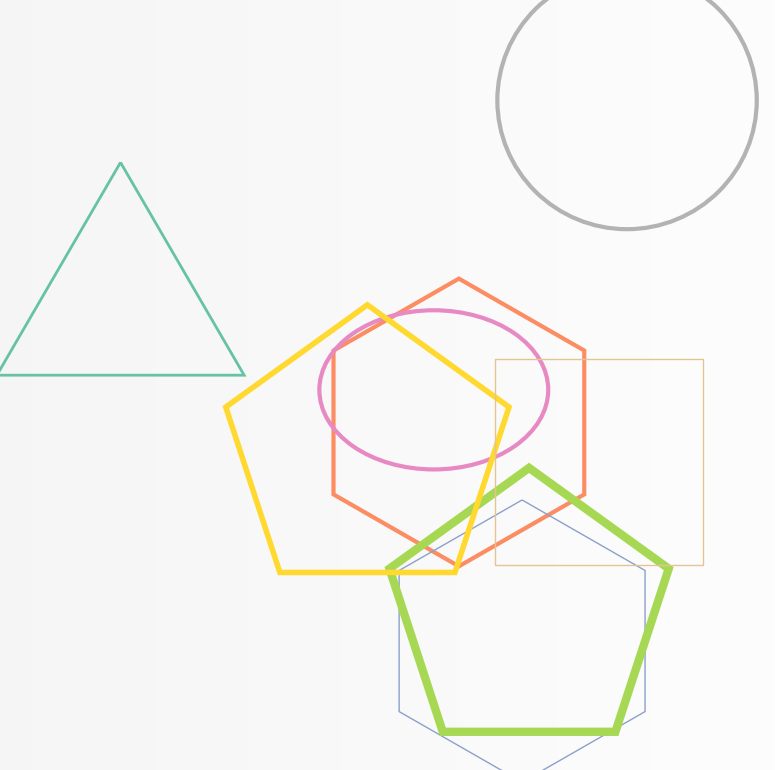[{"shape": "triangle", "thickness": 1, "radius": 0.92, "center": [0.155, 0.605]}, {"shape": "hexagon", "thickness": 1.5, "radius": 0.93, "center": [0.592, 0.451]}, {"shape": "hexagon", "thickness": 0.5, "radius": 0.92, "center": [0.674, 0.167]}, {"shape": "oval", "thickness": 1.5, "radius": 0.74, "center": [0.56, 0.494]}, {"shape": "pentagon", "thickness": 3, "radius": 0.95, "center": [0.683, 0.203]}, {"shape": "pentagon", "thickness": 2, "radius": 0.96, "center": [0.474, 0.412]}, {"shape": "square", "thickness": 0.5, "radius": 0.67, "center": [0.773, 0.4]}, {"shape": "circle", "thickness": 1.5, "radius": 0.84, "center": [0.809, 0.87]}]